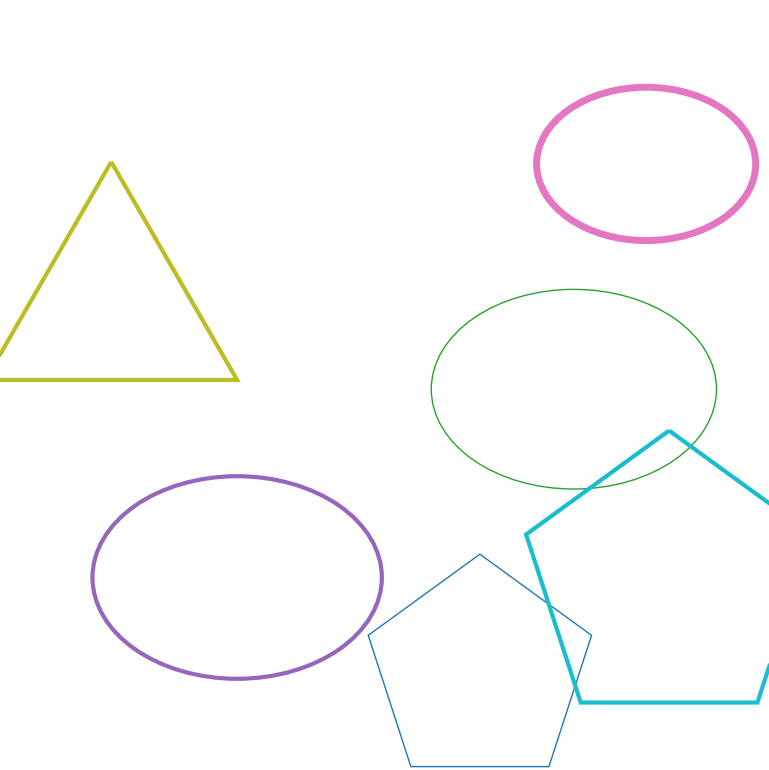[{"shape": "pentagon", "thickness": 0.5, "radius": 0.76, "center": [0.623, 0.128]}, {"shape": "oval", "thickness": 0.5, "radius": 0.93, "center": [0.745, 0.495]}, {"shape": "oval", "thickness": 1.5, "radius": 0.94, "center": [0.308, 0.25]}, {"shape": "oval", "thickness": 2.5, "radius": 0.71, "center": [0.839, 0.787]}, {"shape": "triangle", "thickness": 1.5, "radius": 0.94, "center": [0.144, 0.601]}, {"shape": "pentagon", "thickness": 1.5, "radius": 0.98, "center": [0.869, 0.246]}]